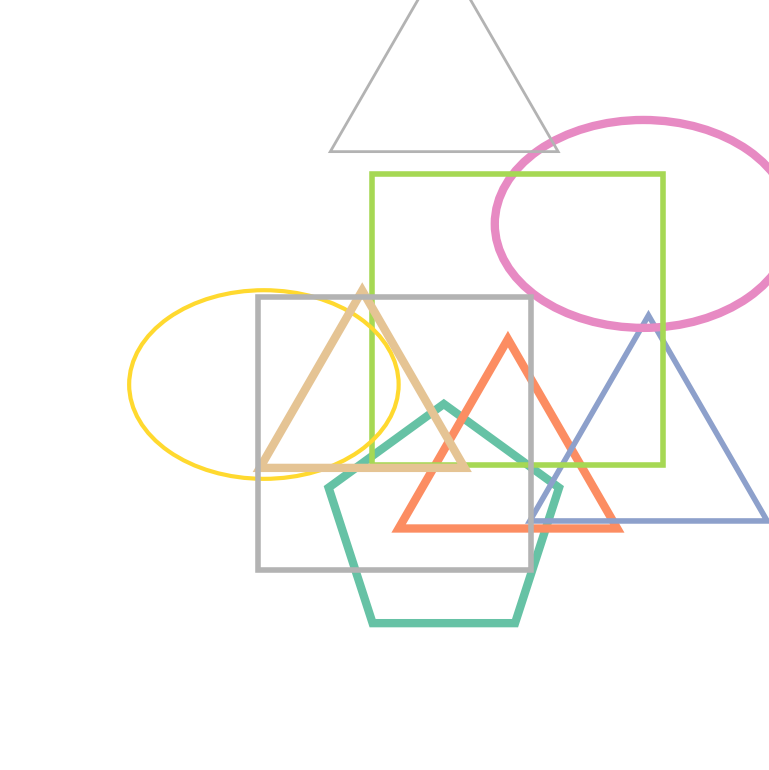[{"shape": "pentagon", "thickness": 3, "radius": 0.79, "center": [0.576, 0.318]}, {"shape": "triangle", "thickness": 3, "radius": 0.82, "center": [0.66, 0.396]}, {"shape": "triangle", "thickness": 2, "radius": 0.89, "center": [0.842, 0.412]}, {"shape": "oval", "thickness": 3, "radius": 0.96, "center": [0.835, 0.709]}, {"shape": "square", "thickness": 2, "radius": 0.95, "center": [0.672, 0.585]}, {"shape": "oval", "thickness": 1.5, "radius": 0.87, "center": [0.343, 0.501]}, {"shape": "triangle", "thickness": 3, "radius": 0.77, "center": [0.47, 0.469]}, {"shape": "square", "thickness": 2, "radius": 0.89, "center": [0.512, 0.437]}, {"shape": "triangle", "thickness": 1, "radius": 0.85, "center": [0.577, 0.889]}]